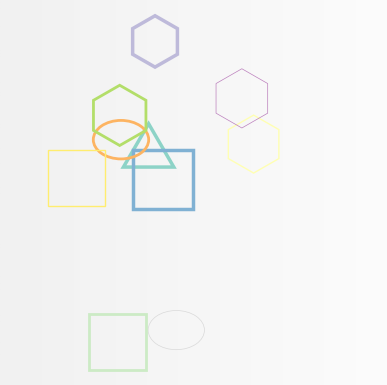[{"shape": "triangle", "thickness": 2.5, "radius": 0.38, "center": [0.384, 0.604]}, {"shape": "hexagon", "thickness": 1, "radius": 0.38, "center": [0.654, 0.626]}, {"shape": "hexagon", "thickness": 2.5, "radius": 0.33, "center": [0.4, 0.892]}, {"shape": "square", "thickness": 2.5, "radius": 0.39, "center": [0.42, 0.534]}, {"shape": "oval", "thickness": 2, "radius": 0.36, "center": [0.312, 0.637]}, {"shape": "hexagon", "thickness": 2, "radius": 0.39, "center": [0.309, 0.7]}, {"shape": "oval", "thickness": 0.5, "radius": 0.36, "center": [0.455, 0.143]}, {"shape": "hexagon", "thickness": 0.5, "radius": 0.38, "center": [0.624, 0.745]}, {"shape": "square", "thickness": 2, "radius": 0.37, "center": [0.304, 0.111]}, {"shape": "square", "thickness": 1, "radius": 0.37, "center": [0.198, 0.537]}]